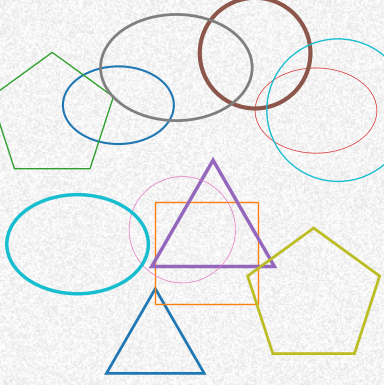[{"shape": "triangle", "thickness": 2, "radius": 0.73, "center": [0.403, 0.104]}, {"shape": "oval", "thickness": 1.5, "radius": 0.72, "center": [0.307, 0.727]}, {"shape": "square", "thickness": 1, "radius": 0.67, "center": [0.536, 0.343]}, {"shape": "pentagon", "thickness": 1, "radius": 0.84, "center": [0.136, 0.697]}, {"shape": "oval", "thickness": 0.5, "radius": 0.79, "center": [0.821, 0.713]}, {"shape": "triangle", "thickness": 2.5, "radius": 0.92, "center": [0.553, 0.4]}, {"shape": "circle", "thickness": 3, "radius": 0.72, "center": [0.663, 0.862]}, {"shape": "circle", "thickness": 0.5, "radius": 0.69, "center": [0.473, 0.403]}, {"shape": "oval", "thickness": 2, "radius": 0.98, "center": [0.458, 0.825]}, {"shape": "pentagon", "thickness": 2, "radius": 0.9, "center": [0.815, 0.227]}, {"shape": "circle", "thickness": 1, "radius": 0.93, "center": [0.878, 0.714]}, {"shape": "oval", "thickness": 2.5, "radius": 0.92, "center": [0.201, 0.366]}]